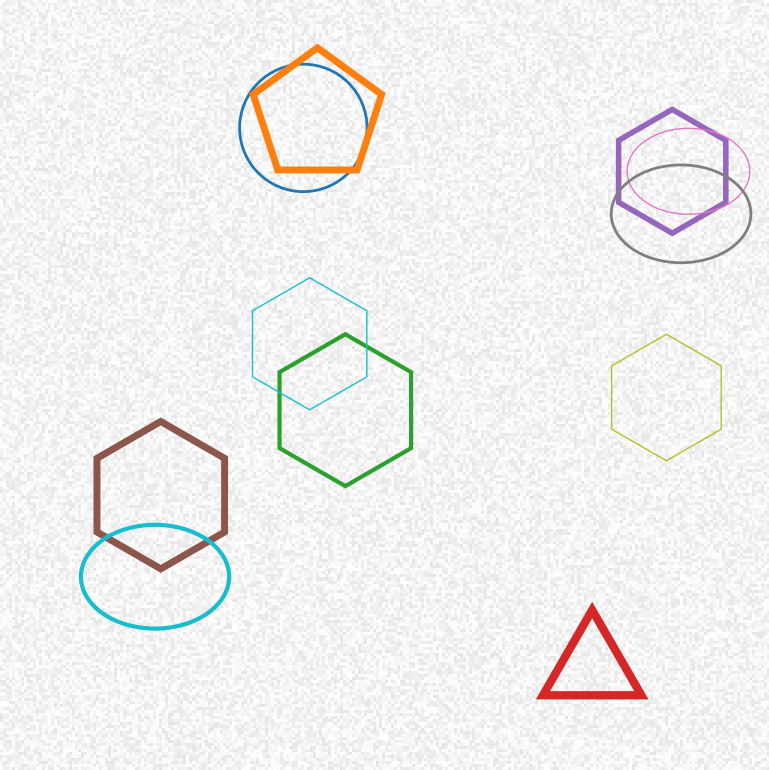[{"shape": "circle", "thickness": 1, "radius": 0.41, "center": [0.394, 0.834]}, {"shape": "pentagon", "thickness": 2.5, "radius": 0.44, "center": [0.412, 0.85]}, {"shape": "hexagon", "thickness": 1.5, "radius": 0.49, "center": [0.448, 0.467]}, {"shape": "triangle", "thickness": 3, "radius": 0.37, "center": [0.769, 0.134]}, {"shape": "hexagon", "thickness": 2, "radius": 0.4, "center": [0.873, 0.777]}, {"shape": "hexagon", "thickness": 2.5, "radius": 0.48, "center": [0.209, 0.357]}, {"shape": "oval", "thickness": 0.5, "radius": 0.4, "center": [0.894, 0.778]}, {"shape": "oval", "thickness": 1, "radius": 0.45, "center": [0.884, 0.722]}, {"shape": "hexagon", "thickness": 0.5, "radius": 0.41, "center": [0.865, 0.484]}, {"shape": "oval", "thickness": 1.5, "radius": 0.48, "center": [0.201, 0.251]}, {"shape": "hexagon", "thickness": 0.5, "radius": 0.43, "center": [0.402, 0.553]}]